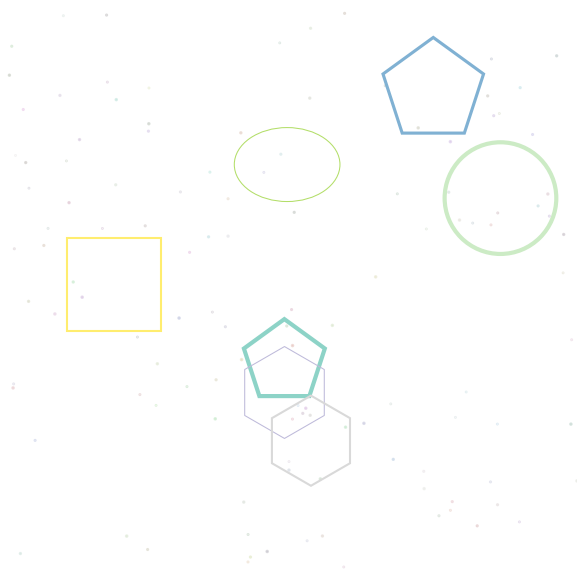[{"shape": "pentagon", "thickness": 2, "radius": 0.37, "center": [0.492, 0.373]}, {"shape": "hexagon", "thickness": 0.5, "radius": 0.4, "center": [0.493, 0.319]}, {"shape": "pentagon", "thickness": 1.5, "radius": 0.46, "center": [0.75, 0.843]}, {"shape": "oval", "thickness": 0.5, "radius": 0.46, "center": [0.497, 0.714]}, {"shape": "hexagon", "thickness": 1, "radius": 0.39, "center": [0.538, 0.236]}, {"shape": "circle", "thickness": 2, "radius": 0.48, "center": [0.867, 0.656]}, {"shape": "square", "thickness": 1, "radius": 0.41, "center": [0.197, 0.506]}]